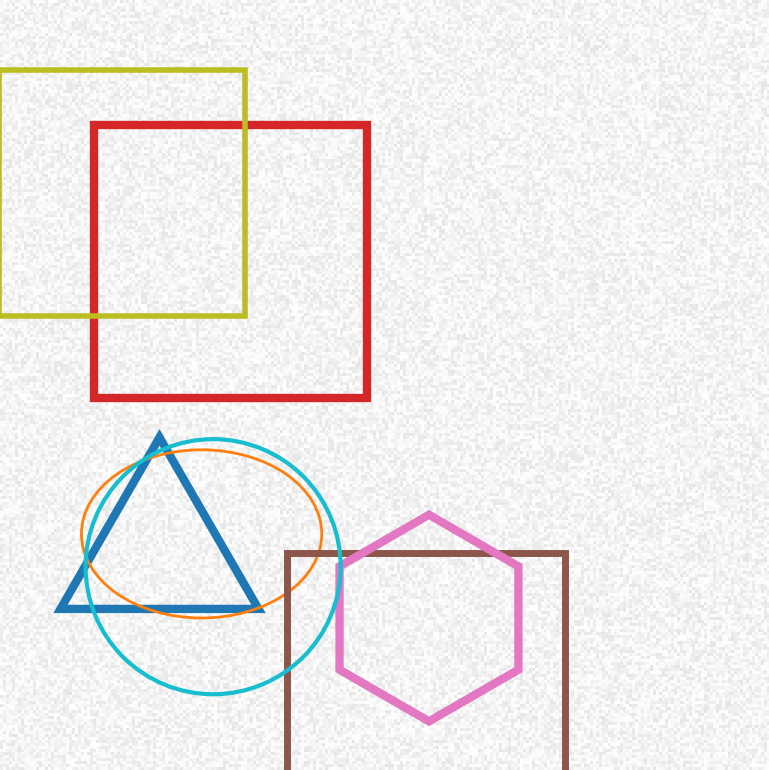[{"shape": "triangle", "thickness": 3, "radius": 0.74, "center": [0.207, 0.283]}, {"shape": "oval", "thickness": 1, "radius": 0.78, "center": [0.262, 0.307]}, {"shape": "square", "thickness": 3, "radius": 0.89, "center": [0.3, 0.66]}, {"shape": "square", "thickness": 2.5, "radius": 0.91, "center": [0.553, 0.101]}, {"shape": "hexagon", "thickness": 3, "radius": 0.67, "center": [0.557, 0.197]}, {"shape": "square", "thickness": 2, "radius": 0.8, "center": [0.159, 0.749]}, {"shape": "circle", "thickness": 1.5, "radius": 0.83, "center": [0.277, 0.264]}]